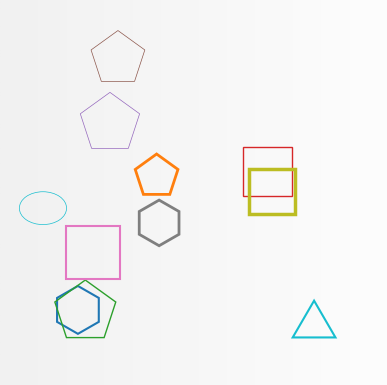[{"shape": "hexagon", "thickness": 1.5, "radius": 0.31, "center": [0.201, 0.195]}, {"shape": "pentagon", "thickness": 2, "radius": 0.29, "center": [0.404, 0.542]}, {"shape": "pentagon", "thickness": 1, "radius": 0.41, "center": [0.22, 0.19]}, {"shape": "square", "thickness": 1, "radius": 0.32, "center": [0.691, 0.556]}, {"shape": "pentagon", "thickness": 0.5, "radius": 0.4, "center": [0.284, 0.68]}, {"shape": "pentagon", "thickness": 0.5, "radius": 0.36, "center": [0.304, 0.848]}, {"shape": "square", "thickness": 1.5, "radius": 0.35, "center": [0.24, 0.344]}, {"shape": "hexagon", "thickness": 2, "radius": 0.3, "center": [0.411, 0.421]}, {"shape": "square", "thickness": 2.5, "radius": 0.3, "center": [0.702, 0.503]}, {"shape": "triangle", "thickness": 1.5, "radius": 0.32, "center": [0.811, 0.155]}, {"shape": "oval", "thickness": 0.5, "radius": 0.3, "center": [0.111, 0.459]}]